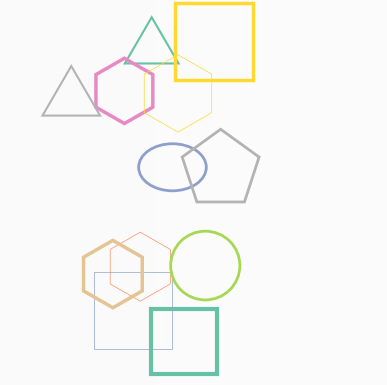[{"shape": "triangle", "thickness": 1.5, "radius": 0.4, "center": [0.391, 0.875]}, {"shape": "square", "thickness": 3, "radius": 0.42, "center": [0.475, 0.113]}, {"shape": "hexagon", "thickness": 0.5, "radius": 0.45, "center": [0.362, 0.307]}, {"shape": "oval", "thickness": 2, "radius": 0.44, "center": [0.445, 0.566]}, {"shape": "square", "thickness": 0.5, "radius": 0.5, "center": [0.344, 0.194]}, {"shape": "hexagon", "thickness": 2.5, "radius": 0.42, "center": [0.321, 0.764]}, {"shape": "circle", "thickness": 2, "radius": 0.45, "center": [0.53, 0.31]}, {"shape": "hexagon", "thickness": 0.5, "radius": 0.5, "center": [0.459, 0.757]}, {"shape": "square", "thickness": 2.5, "radius": 0.5, "center": [0.553, 0.892]}, {"shape": "hexagon", "thickness": 2.5, "radius": 0.44, "center": [0.291, 0.288]}, {"shape": "triangle", "thickness": 1.5, "radius": 0.43, "center": [0.184, 0.743]}, {"shape": "pentagon", "thickness": 2, "radius": 0.52, "center": [0.569, 0.56]}]